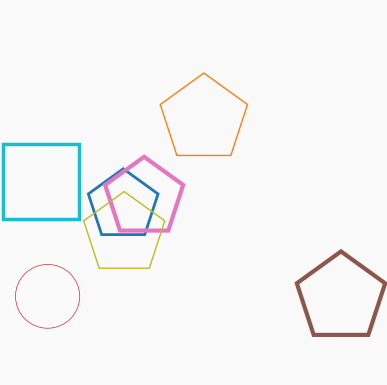[{"shape": "pentagon", "thickness": 2, "radius": 0.47, "center": [0.318, 0.467]}, {"shape": "pentagon", "thickness": 1, "radius": 0.59, "center": [0.526, 0.692]}, {"shape": "circle", "thickness": 0.5, "radius": 0.41, "center": [0.123, 0.23]}, {"shape": "pentagon", "thickness": 3, "radius": 0.6, "center": [0.88, 0.227]}, {"shape": "pentagon", "thickness": 3, "radius": 0.53, "center": [0.372, 0.487]}, {"shape": "pentagon", "thickness": 1, "radius": 0.55, "center": [0.321, 0.392]}, {"shape": "square", "thickness": 2.5, "radius": 0.48, "center": [0.106, 0.529]}]